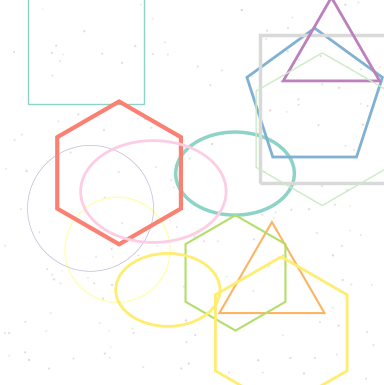[{"shape": "oval", "thickness": 2.5, "radius": 0.77, "center": [0.61, 0.549]}, {"shape": "square", "thickness": 1, "radius": 0.75, "center": [0.223, 0.879]}, {"shape": "circle", "thickness": 1, "radius": 0.68, "center": [0.305, 0.351]}, {"shape": "circle", "thickness": 0.5, "radius": 0.82, "center": [0.235, 0.459]}, {"shape": "hexagon", "thickness": 3, "radius": 0.93, "center": [0.309, 0.551]}, {"shape": "pentagon", "thickness": 2, "radius": 0.93, "center": [0.817, 0.742]}, {"shape": "triangle", "thickness": 1.5, "radius": 0.79, "center": [0.706, 0.266]}, {"shape": "hexagon", "thickness": 1.5, "radius": 0.75, "center": [0.612, 0.291]}, {"shape": "oval", "thickness": 2, "radius": 0.94, "center": [0.398, 0.503]}, {"shape": "square", "thickness": 2.5, "radius": 0.96, "center": [0.867, 0.716]}, {"shape": "triangle", "thickness": 2, "radius": 0.72, "center": [0.861, 0.862]}, {"shape": "hexagon", "thickness": 1, "radius": 0.99, "center": [0.837, 0.664]}, {"shape": "hexagon", "thickness": 2, "radius": 0.99, "center": [0.731, 0.136]}, {"shape": "oval", "thickness": 2, "radius": 0.68, "center": [0.436, 0.247]}]